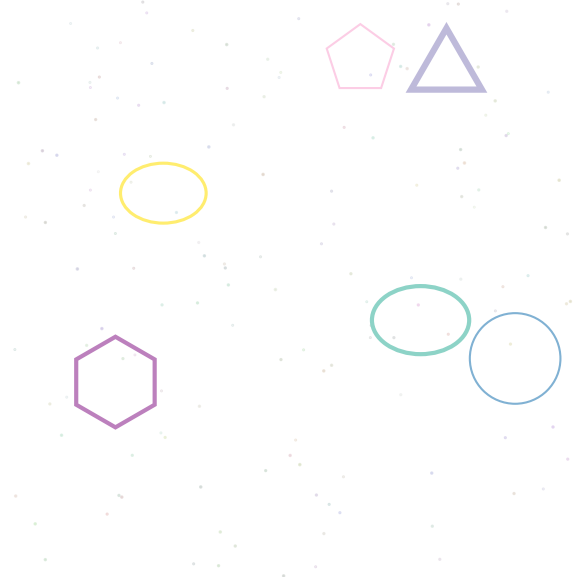[{"shape": "oval", "thickness": 2, "radius": 0.42, "center": [0.728, 0.445]}, {"shape": "triangle", "thickness": 3, "radius": 0.35, "center": [0.773, 0.879]}, {"shape": "circle", "thickness": 1, "radius": 0.39, "center": [0.892, 0.378]}, {"shape": "pentagon", "thickness": 1, "radius": 0.31, "center": [0.624, 0.896]}, {"shape": "hexagon", "thickness": 2, "radius": 0.39, "center": [0.2, 0.338]}, {"shape": "oval", "thickness": 1.5, "radius": 0.37, "center": [0.283, 0.665]}]